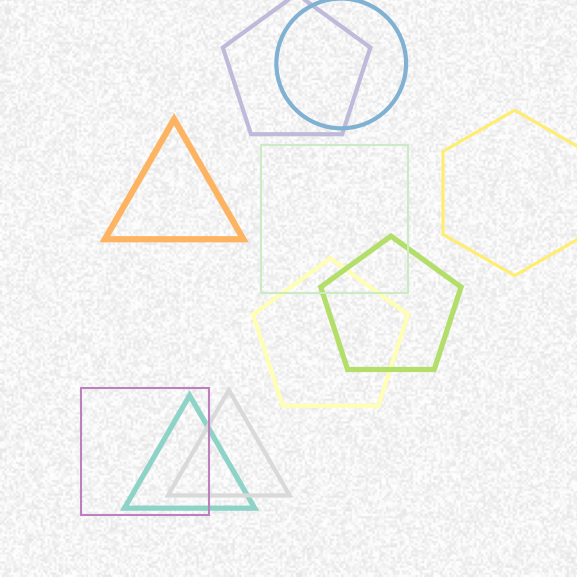[{"shape": "triangle", "thickness": 2.5, "radius": 0.65, "center": [0.328, 0.184]}, {"shape": "pentagon", "thickness": 2, "radius": 0.71, "center": [0.572, 0.411]}, {"shape": "pentagon", "thickness": 2, "radius": 0.67, "center": [0.514, 0.875]}, {"shape": "circle", "thickness": 2, "radius": 0.56, "center": [0.591, 0.889]}, {"shape": "triangle", "thickness": 3, "radius": 0.69, "center": [0.302, 0.654]}, {"shape": "pentagon", "thickness": 2.5, "radius": 0.64, "center": [0.677, 0.463]}, {"shape": "triangle", "thickness": 2, "radius": 0.61, "center": [0.396, 0.202]}, {"shape": "square", "thickness": 1, "radius": 0.55, "center": [0.251, 0.218]}, {"shape": "square", "thickness": 1, "radius": 0.64, "center": [0.579, 0.621]}, {"shape": "hexagon", "thickness": 1.5, "radius": 0.72, "center": [0.891, 0.665]}]